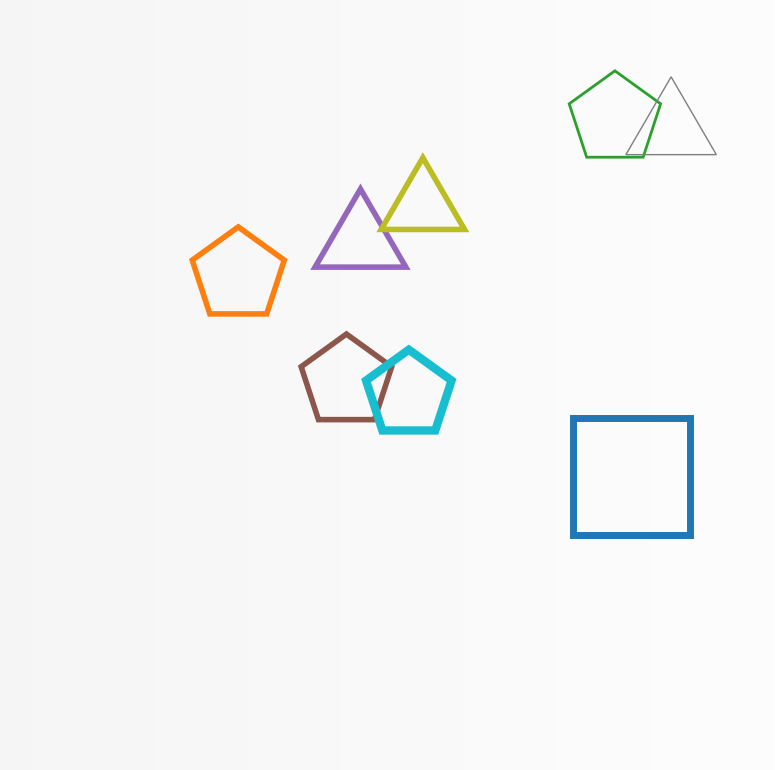[{"shape": "square", "thickness": 2.5, "radius": 0.38, "center": [0.815, 0.381]}, {"shape": "pentagon", "thickness": 2, "radius": 0.31, "center": [0.307, 0.643]}, {"shape": "pentagon", "thickness": 1, "radius": 0.31, "center": [0.793, 0.846]}, {"shape": "triangle", "thickness": 2, "radius": 0.34, "center": [0.465, 0.687]}, {"shape": "pentagon", "thickness": 2, "radius": 0.31, "center": [0.447, 0.505]}, {"shape": "triangle", "thickness": 0.5, "radius": 0.34, "center": [0.866, 0.833]}, {"shape": "triangle", "thickness": 2, "radius": 0.31, "center": [0.546, 0.733]}, {"shape": "pentagon", "thickness": 3, "radius": 0.29, "center": [0.528, 0.488]}]